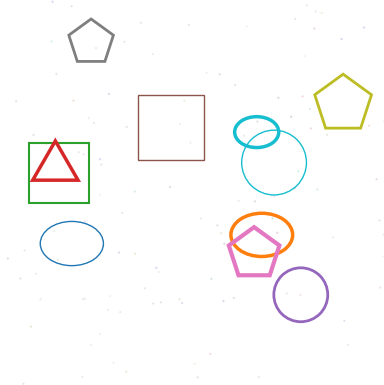[{"shape": "oval", "thickness": 1, "radius": 0.41, "center": [0.187, 0.367]}, {"shape": "oval", "thickness": 2.5, "radius": 0.4, "center": [0.68, 0.39]}, {"shape": "square", "thickness": 1.5, "radius": 0.39, "center": [0.152, 0.551]}, {"shape": "triangle", "thickness": 2.5, "radius": 0.34, "center": [0.144, 0.566]}, {"shape": "circle", "thickness": 2, "radius": 0.35, "center": [0.781, 0.234]}, {"shape": "square", "thickness": 1, "radius": 0.43, "center": [0.444, 0.669]}, {"shape": "pentagon", "thickness": 3, "radius": 0.35, "center": [0.66, 0.341]}, {"shape": "pentagon", "thickness": 2, "radius": 0.3, "center": [0.237, 0.89]}, {"shape": "pentagon", "thickness": 2, "radius": 0.39, "center": [0.891, 0.73]}, {"shape": "circle", "thickness": 1, "radius": 0.42, "center": [0.712, 0.578]}, {"shape": "oval", "thickness": 2.5, "radius": 0.29, "center": [0.667, 0.657]}]